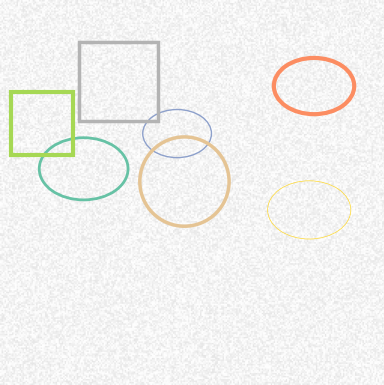[{"shape": "oval", "thickness": 2, "radius": 0.58, "center": [0.217, 0.562]}, {"shape": "oval", "thickness": 3, "radius": 0.52, "center": [0.816, 0.776]}, {"shape": "oval", "thickness": 1, "radius": 0.45, "center": [0.46, 0.653]}, {"shape": "square", "thickness": 3, "radius": 0.41, "center": [0.109, 0.68]}, {"shape": "oval", "thickness": 0.5, "radius": 0.54, "center": [0.803, 0.455]}, {"shape": "circle", "thickness": 2.5, "radius": 0.58, "center": [0.479, 0.528]}, {"shape": "square", "thickness": 2.5, "radius": 0.51, "center": [0.308, 0.788]}]